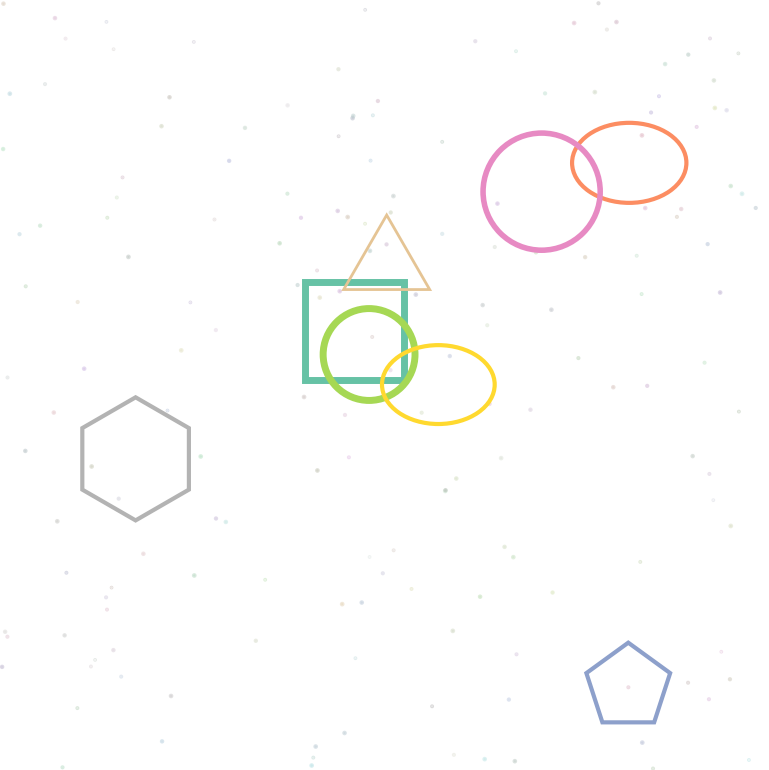[{"shape": "square", "thickness": 2.5, "radius": 0.32, "center": [0.461, 0.57]}, {"shape": "oval", "thickness": 1.5, "radius": 0.37, "center": [0.817, 0.789]}, {"shape": "pentagon", "thickness": 1.5, "radius": 0.29, "center": [0.816, 0.108]}, {"shape": "circle", "thickness": 2, "radius": 0.38, "center": [0.703, 0.751]}, {"shape": "circle", "thickness": 2.5, "radius": 0.3, "center": [0.479, 0.54]}, {"shape": "oval", "thickness": 1.5, "radius": 0.37, "center": [0.569, 0.501]}, {"shape": "triangle", "thickness": 1, "radius": 0.32, "center": [0.502, 0.656]}, {"shape": "hexagon", "thickness": 1.5, "radius": 0.4, "center": [0.176, 0.404]}]